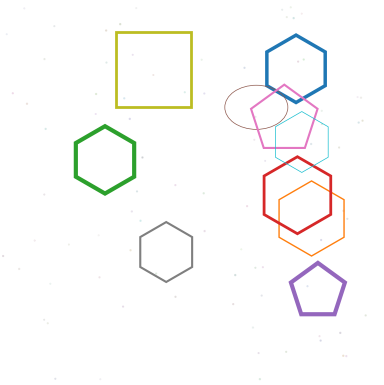[{"shape": "hexagon", "thickness": 2.5, "radius": 0.44, "center": [0.769, 0.821]}, {"shape": "hexagon", "thickness": 1, "radius": 0.49, "center": [0.809, 0.433]}, {"shape": "hexagon", "thickness": 3, "radius": 0.44, "center": [0.273, 0.585]}, {"shape": "hexagon", "thickness": 2, "radius": 0.5, "center": [0.773, 0.493]}, {"shape": "pentagon", "thickness": 3, "radius": 0.37, "center": [0.826, 0.243]}, {"shape": "oval", "thickness": 0.5, "radius": 0.41, "center": [0.666, 0.721]}, {"shape": "pentagon", "thickness": 1.5, "radius": 0.45, "center": [0.738, 0.689]}, {"shape": "hexagon", "thickness": 1.5, "radius": 0.39, "center": [0.432, 0.345]}, {"shape": "square", "thickness": 2, "radius": 0.49, "center": [0.399, 0.82]}, {"shape": "hexagon", "thickness": 0.5, "radius": 0.4, "center": [0.784, 0.631]}]